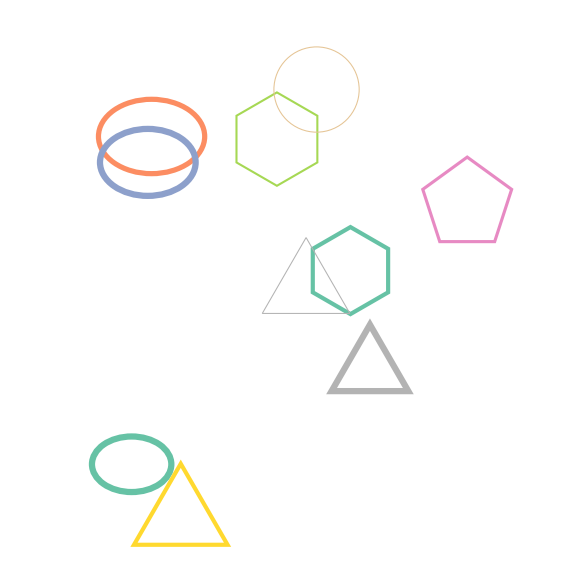[{"shape": "hexagon", "thickness": 2, "radius": 0.38, "center": [0.607, 0.531]}, {"shape": "oval", "thickness": 3, "radius": 0.34, "center": [0.228, 0.195]}, {"shape": "oval", "thickness": 2.5, "radius": 0.46, "center": [0.262, 0.763]}, {"shape": "oval", "thickness": 3, "radius": 0.41, "center": [0.256, 0.718]}, {"shape": "pentagon", "thickness": 1.5, "radius": 0.4, "center": [0.809, 0.646]}, {"shape": "hexagon", "thickness": 1, "radius": 0.4, "center": [0.48, 0.758]}, {"shape": "triangle", "thickness": 2, "radius": 0.47, "center": [0.313, 0.103]}, {"shape": "circle", "thickness": 0.5, "radius": 0.37, "center": [0.548, 0.844]}, {"shape": "triangle", "thickness": 3, "radius": 0.38, "center": [0.641, 0.36]}, {"shape": "triangle", "thickness": 0.5, "radius": 0.44, "center": [0.53, 0.5]}]